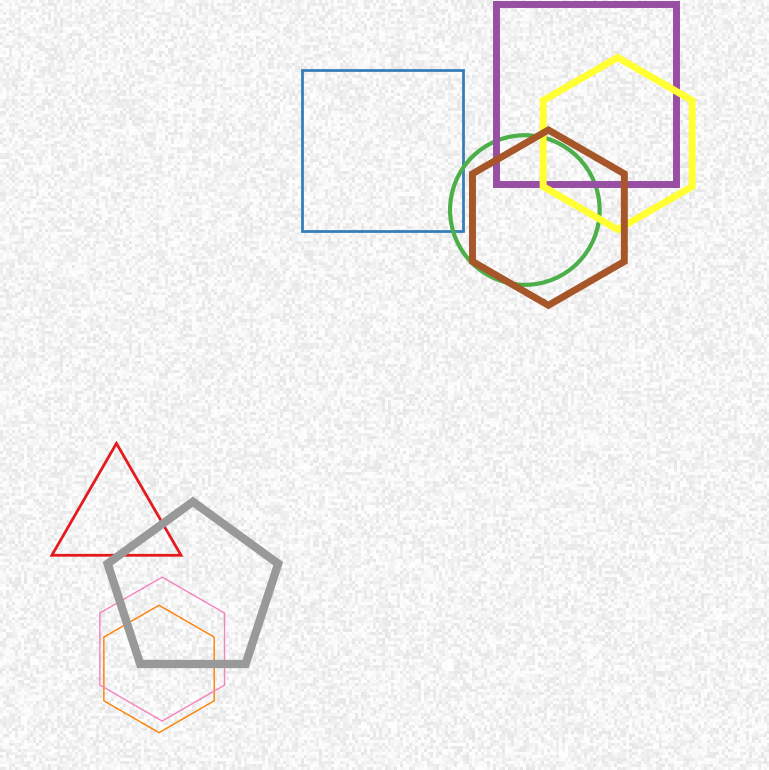[{"shape": "triangle", "thickness": 1, "radius": 0.48, "center": [0.151, 0.327]}, {"shape": "square", "thickness": 1, "radius": 0.52, "center": [0.497, 0.804]}, {"shape": "circle", "thickness": 1.5, "radius": 0.49, "center": [0.682, 0.727]}, {"shape": "square", "thickness": 2.5, "radius": 0.58, "center": [0.761, 0.878]}, {"shape": "hexagon", "thickness": 0.5, "radius": 0.41, "center": [0.207, 0.131]}, {"shape": "hexagon", "thickness": 2.5, "radius": 0.56, "center": [0.802, 0.814]}, {"shape": "hexagon", "thickness": 2.5, "radius": 0.57, "center": [0.712, 0.717]}, {"shape": "hexagon", "thickness": 0.5, "radius": 0.47, "center": [0.211, 0.157]}, {"shape": "pentagon", "thickness": 3, "radius": 0.58, "center": [0.251, 0.232]}]